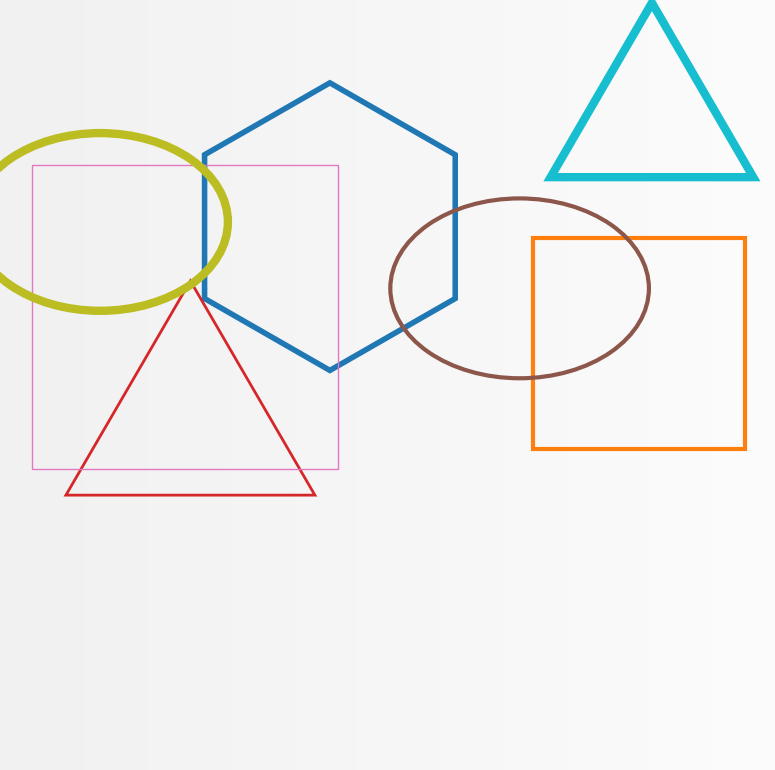[{"shape": "hexagon", "thickness": 2, "radius": 0.93, "center": [0.426, 0.706]}, {"shape": "square", "thickness": 1.5, "radius": 0.69, "center": [0.825, 0.554]}, {"shape": "triangle", "thickness": 1, "radius": 0.93, "center": [0.246, 0.45]}, {"shape": "oval", "thickness": 1.5, "radius": 0.83, "center": [0.67, 0.626]}, {"shape": "square", "thickness": 0.5, "radius": 0.99, "center": [0.239, 0.589]}, {"shape": "oval", "thickness": 3, "radius": 0.82, "center": [0.129, 0.712]}, {"shape": "triangle", "thickness": 3, "radius": 0.75, "center": [0.841, 0.845]}]